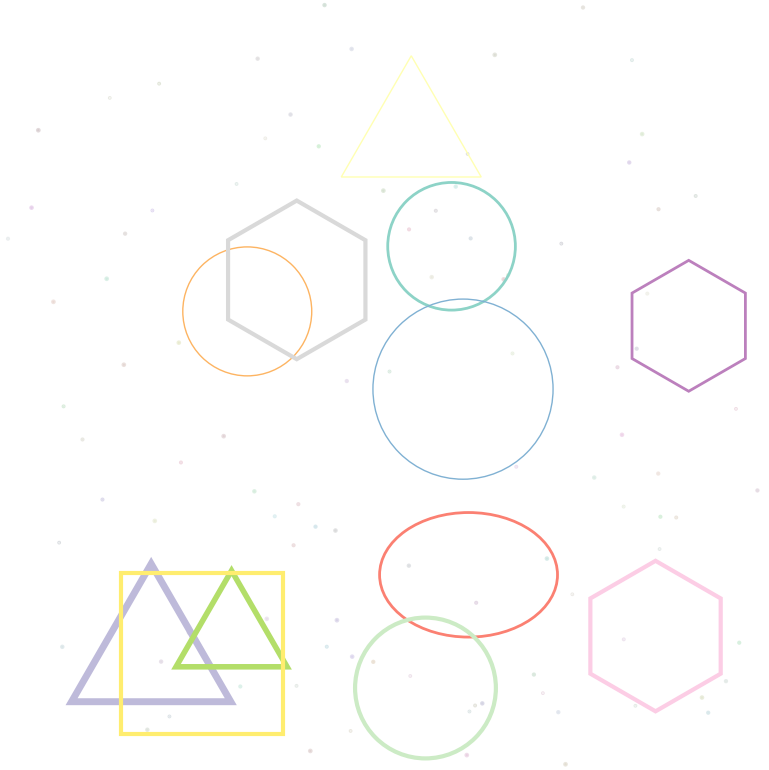[{"shape": "circle", "thickness": 1, "radius": 0.41, "center": [0.586, 0.68]}, {"shape": "triangle", "thickness": 0.5, "radius": 0.52, "center": [0.534, 0.823]}, {"shape": "triangle", "thickness": 2.5, "radius": 0.6, "center": [0.196, 0.148]}, {"shape": "oval", "thickness": 1, "radius": 0.58, "center": [0.609, 0.253]}, {"shape": "circle", "thickness": 0.5, "radius": 0.58, "center": [0.601, 0.495]}, {"shape": "circle", "thickness": 0.5, "radius": 0.42, "center": [0.321, 0.596]}, {"shape": "triangle", "thickness": 2, "radius": 0.42, "center": [0.301, 0.176]}, {"shape": "hexagon", "thickness": 1.5, "radius": 0.49, "center": [0.851, 0.174]}, {"shape": "hexagon", "thickness": 1.5, "radius": 0.51, "center": [0.385, 0.637]}, {"shape": "hexagon", "thickness": 1, "radius": 0.42, "center": [0.894, 0.577]}, {"shape": "circle", "thickness": 1.5, "radius": 0.46, "center": [0.553, 0.106]}, {"shape": "square", "thickness": 1.5, "radius": 0.53, "center": [0.262, 0.151]}]